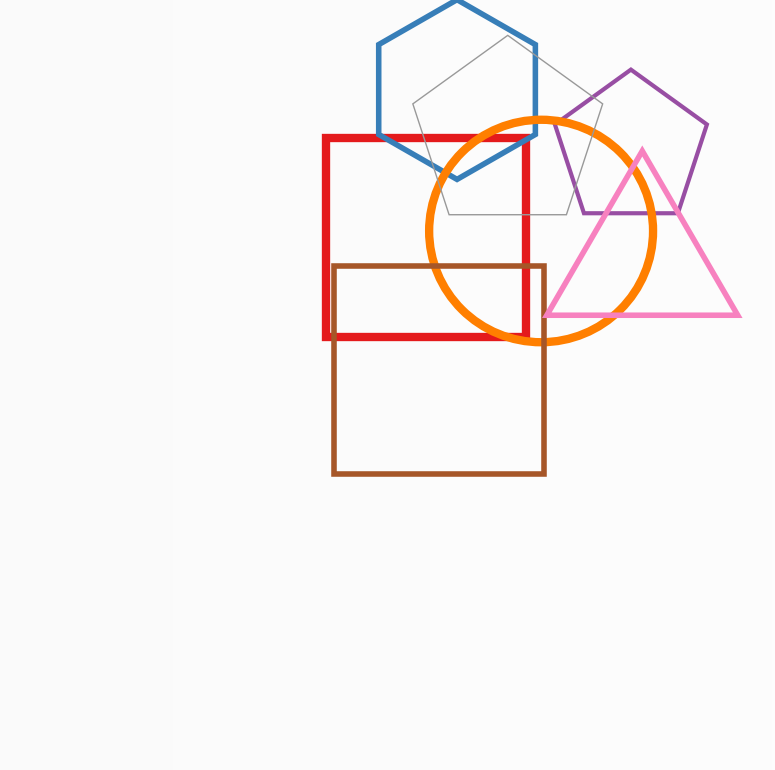[{"shape": "square", "thickness": 3, "radius": 0.65, "center": [0.55, 0.692]}, {"shape": "hexagon", "thickness": 2, "radius": 0.58, "center": [0.59, 0.884]}, {"shape": "pentagon", "thickness": 1.5, "radius": 0.52, "center": [0.814, 0.806]}, {"shape": "circle", "thickness": 3, "radius": 0.72, "center": [0.698, 0.7]}, {"shape": "square", "thickness": 2, "radius": 0.68, "center": [0.567, 0.519]}, {"shape": "triangle", "thickness": 2, "radius": 0.71, "center": [0.829, 0.662]}, {"shape": "pentagon", "thickness": 0.5, "radius": 0.64, "center": [0.655, 0.825]}]